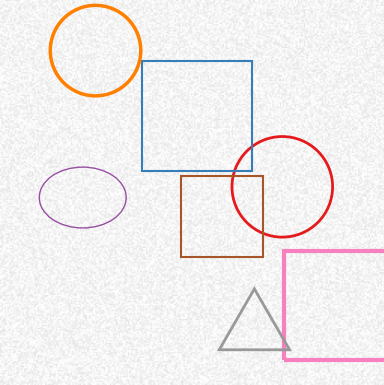[{"shape": "circle", "thickness": 2, "radius": 0.65, "center": [0.733, 0.515]}, {"shape": "square", "thickness": 1.5, "radius": 0.71, "center": [0.511, 0.699]}, {"shape": "oval", "thickness": 1, "radius": 0.56, "center": [0.215, 0.487]}, {"shape": "circle", "thickness": 2.5, "radius": 0.59, "center": [0.248, 0.869]}, {"shape": "square", "thickness": 1.5, "radius": 0.53, "center": [0.577, 0.438]}, {"shape": "square", "thickness": 3, "radius": 0.7, "center": [0.878, 0.206]}, {"shape": "triangle", "thickness": 2, "radius": 0.53, "center": [0.661, 0.144]}]